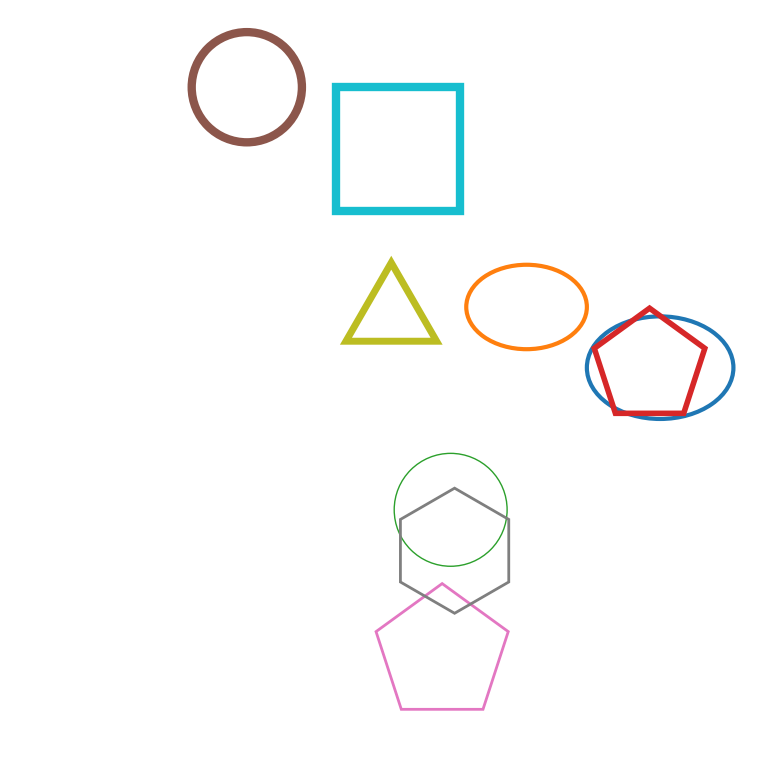[{"shape": "oval", "thickness": 1.5, "radius": 0.48, "center": [0.857, 0.522]}, {"shape": "oval", "thickness": 1.5, "radius": 0.39, "center": [0.684, 0.601]}, {"shape": "circle", "thickness": 0.5, "radius": 0.37, "center": [0.585, 0.338]}, {"shape": "pentagon", "thickness": 2, "radius": 0.38, "center": [0.844, 0.524]}, {"shape": "circle", "thickness": 3, "radius": 0.36, "center": [0.321, 0.887]}, {"shape": "pentagon", "thickness": 1, "radius": 0.45, "center": [0.574, 0.152]}, {"shape": "hexagon", "thickness": 1, "radius": 0.41, "center": [0.59, 0.285]}, {"shape": "triangle", "thickness": 2.5, "radius": 0.34, "center": [0.508, 0.591]}, {"shape": "square", "thickness": 3, "radius": 0.4, "center": [0.517, 0.806]}]